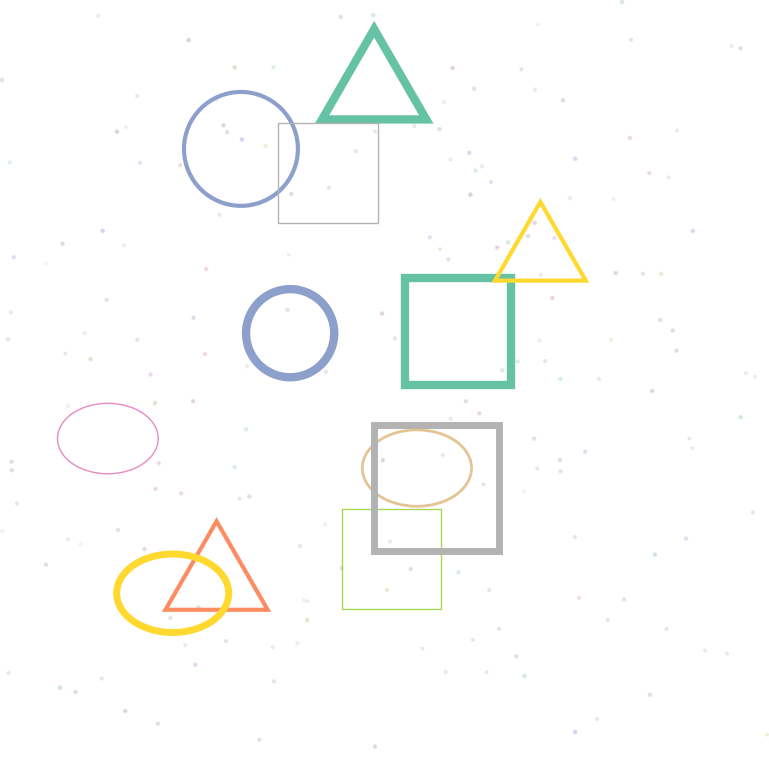[{"shape": "square", "thickness": 3, "radius": 0.35, "center": [0.595, 0.569]}, {"shape": "triangle", "thickness": 3, "radius": 0.39, "center": [0.486, 0.884]}, {"shape": "triangle", "thickness": 1.5, "radius": 0.38, "center": [0.281, 0.246]}, {"shape": "circle", "thickness": 3, "radius": 0.29, "center": [0.377, 0.567]}, {"shape": "circle", "thickness": 1.5, "radius": 0.37, "center": [0.313, 0.807]}, {"shape": "oval", "thickness": 0.5, "radius": 0.33, "center": [0.14, 0.43]}, {"shape": "square", "thickness": 0.5, "radius": 0.32, "center": [0.508, 0.274]}, {"shape": "triangle", "thickness": 1.5, "radius": 0.34, "center": [0.702, 0.67]}, {"shape": "oval", "thickness": 2.5, "radius": 0.36, "center": [0.224, 0.23]}, {"shape": "oval", "thickness": 1, "radius": 0.35, "center": [0.541, 0.392]}, {"shape": "square", "thickness": 0.5, "radius": 0.33, "center": [0.426, 0.775]}, {"shape": "square", "thickness": 2.5, "radius": 0.41, "center": [0.567, 0.366]}]